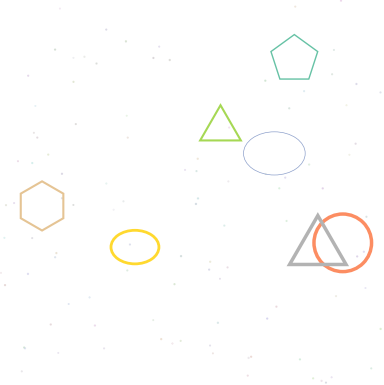[{"shape": "pentagon", "thickness": 1, "radius": 0.32, "center": [0.765, 0.846]}, {"shape": "circle", "thickness": 2.5, "radius": 0.37, "center": [0.89, 0.369]}, {"shape": "oval", "thickness": 0.5, "radius": 0.4, "center": [0.713, 0.602]}, {"shape": "triangle", "thickness": 1.5, "radius": 0.3, "center": [0.573, 0.666]}, {"shape": "oval", "thickness": 2, "radius": 0.31, "center": [0.351, 0.358]}, {"shape": "hexagon", "thickness": 1.5, "radius": 0.32, "center": [0.109, 0.465]}, {"shape": "triangle", "thickness": 2.5, "radius": 0.42, "center": [0.825, 0.355]}]